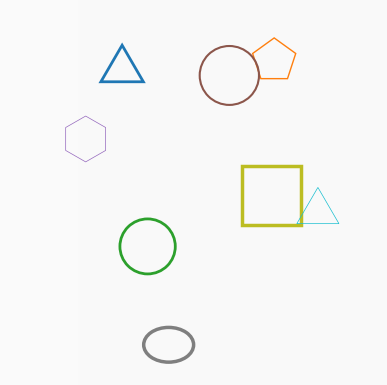[{"shape": "triangle", "thickness": 2, "radius": 0.32, "center": [0.315, 0.819]}, {"shape": "pentagon", "thickness": 1, "radius": 0.29, "center": [0.708, 0.843]}, {"shape": "circle", "thickness": 2, "radius": 0.36, "center": [0.381, 0.36]}, {"shape": "hexagon", "thickness": 0.5, "radius": 0.3, "center": [0.221, 0.639]}, {"shape": "circle", "thickness": 1.5, "radius": 0.38, "center": [0.592, 0.804]}, {"shape": "oval", "thickness": 2.5, "radius": 0.32, "center": [0.435, 0.104]}, {"shape": "square", "thickness": 2.5, "radius": 0.38, "center": [0.701, 0.492]}, {"shape": "triangle", "thickness": 0.5, "radius": 0.31, "center": [0.82, 0.45]}]